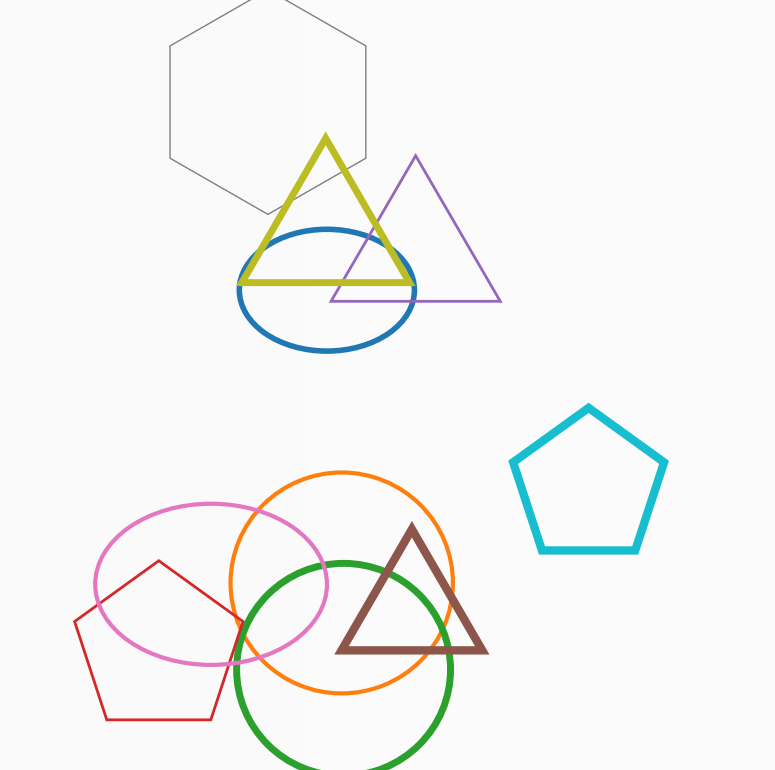[{"shape": "oval", "thickness": 2, "radius": 0.56, "center": [0.422, 0.623]}, {"shape": "circle", "thickness": 1.5, "radius": 0.72, "center": [0.441, 0.243]}, {"shape": "circle", "thickness": 2.5, "radius": 0.69, "center": [0.443, 0.13]}, {"shape": "pentagon", "thickness": 1, "radius": 0.57, "center": [0.205, 0.158]}, {"shape": "triangle", "thickness": 1, "radius": 0.63, "center": [0.536, 0.672]}, {"shape": "triangle", "thickness": 3, "radius": 0.52, "center": [0.531, 0.208]}, {"shape": "oval", "thickness": 1.5, "radius": 0.75, "center": [0.272, 0.241]}, {"shape": "hexagon", "thickness": 0.5, "radius": 0.73, "center": [0.346, 0.867]}, {"shape": "triangle", "thickness": 2.5, "radius": 0.62, "center": [0.42, 0.695]}, {"shape": "pentagon", "thickness": 3, "radius": 0.51, "center": [0.759, 0.368]}]